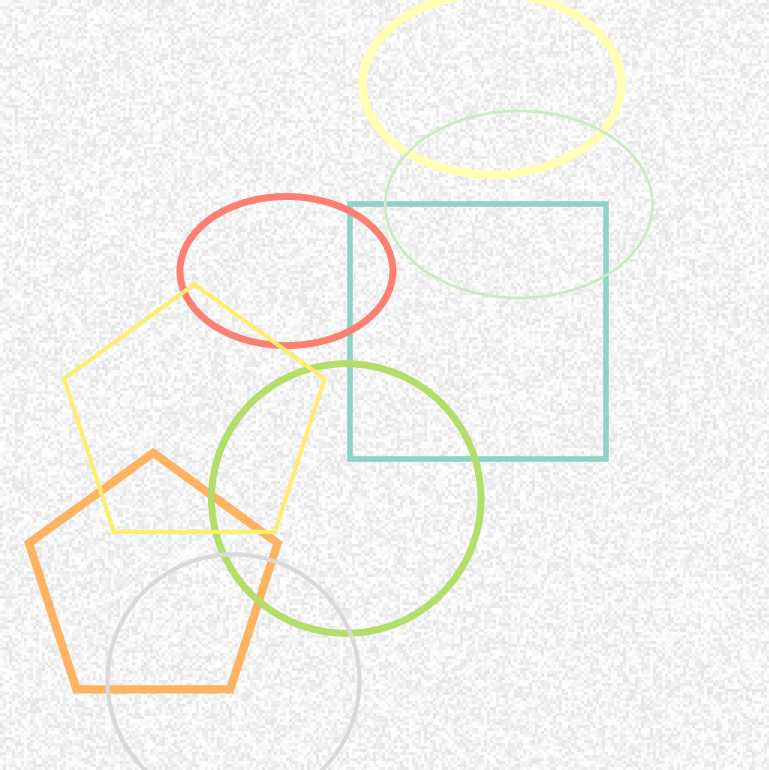[{"shape": "square", "thickness": 2, "radius": 0.83, "center": [0.621, 0.569]}, {"shape": "oval", "thickness": 3, "radius": 0.84, "center": [0.639, 0.891]}, {"shape": "oval", "thickness": 2.5, "radius": 0.69, "center": [0.372, 0.648]}, {"shape": "pentagon", "thickness": 3, "radius": 0.85, "center": [0.199, 0.242]}, {"shape": "circle", "thickness": 2.5, "radius": 0.88, "center": [0.45, 0.353]}, {"shape": "circle", "thickness": 1.5, "radius": 0.82, "center": [0.303, 0.116]}, {"shape": "oval", "thickness": 1, "radius": 0.87, "center": [0.674, 0.735]}, {"shape": "pentagon", "thickness": 1.5, "radius": 0.89, "center": [0.252, 0.453]}]